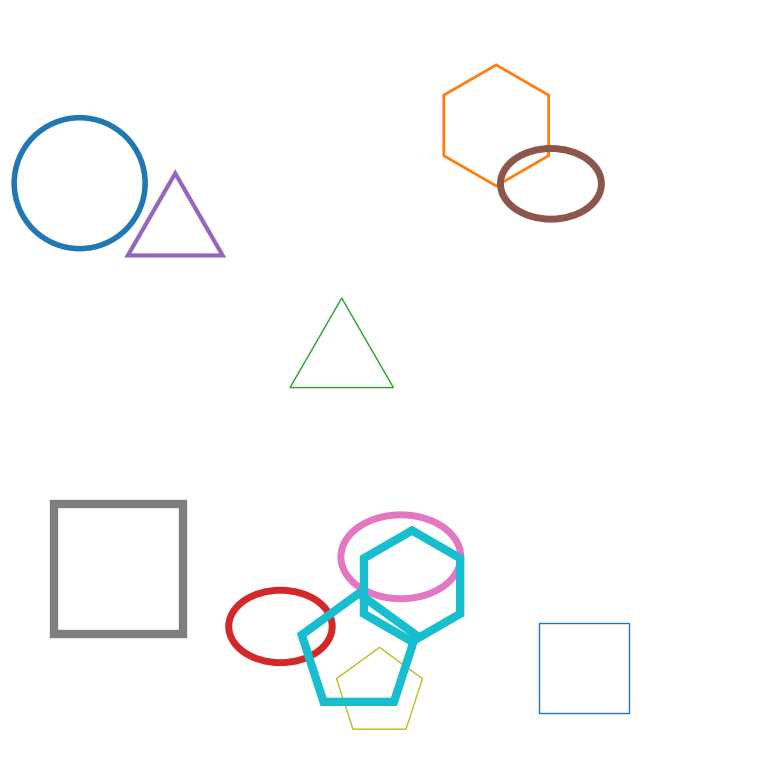[{"shape": "circle", "thickness": 2, "radius": 0.43, "center": [0.103, 0.762]}, {"shape": "square", "thickness": 0.5, "radius": 0.29, "center": [0.759, 0.132]}, {"shape": "hexagon", "thickness": 1, "radius": 0.39, "center": [0.644, 0.837]}, {"shape": "triangle", "thickness": 0.5, "radius": 0.39, "center": [0.444, 0.535]}, {"shape": "oval", "thickness": 2.5, "radius": 0.34, "center": [0.364, 0.186]}, {"shape": "triangle", "thickness": 1.5, "radius": 0.36, "center": [0.228, 0.704]}, {"shape": "oval", "thickness": 2.5, "radius": 0.33, "center": [0.715, 0.761]}, {"shape": "oval", "thickness": 2.5, "radius": 0.39, "center": [0.521, 0.277]}, {"shape": "square", "thickness": 3, "radius": 0.42, "center": [0.154, 0.261]}, {"shape": "pentagon", "thickness": 0.5, "radius": 0.29, "center": [0.493, 0.101]}, {"shape": "pentagon", "thickness": 3, "radius": 0.39, "center": [0.466, 0.151]}, {"shape": "hexagon", "thickness": 3, "radius": 0.36, "center": [0.535, 0.239]}]